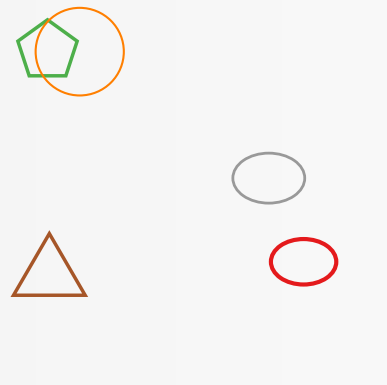[{"shape": "oval", "thickness": 3, "radius": 0.42, "center": [0.783, 0.32]}, {"shape": "pentagon", "thickness": 2.5, "radius": 0.4, "center": [0.123, 0.868]}, {"shape": "circle", "thickness": 1.5, "radius": 0.57, "center": [0.206, 0.866]}, {"shape": "triangle", "thickness": 2.5, "radius": 0.53, "center": [0.127, 0.287]}, {"shape": "oval", "thickness": 2, "radius": 0.46, "center": [0.694, 0.537]}]